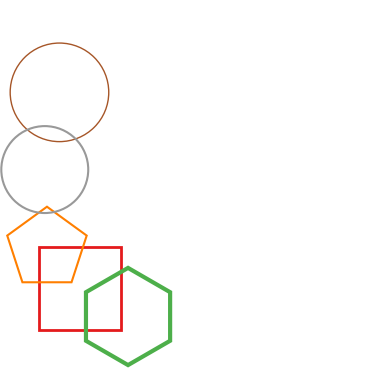[{"shape": "square", "thickness": 2, "radius": 0.54, "center": [0.208, 0.251]}, {"shape": "hexagon", "thickness": 3, "radius": 0.63, "center": [0.333, 0.178]}, {"shape": "pentagon", "thickness": 1.5, "radius": 0.54, "center": [0.122, 0.355]}, {"shape": "circle", "thickness": 1, "radius": 0.64, "center": [0.154, 0.76]}, {"shape": "circle", "thickness": 1.5, "radius": 0.56, "center": [0.116, 0.56]}]